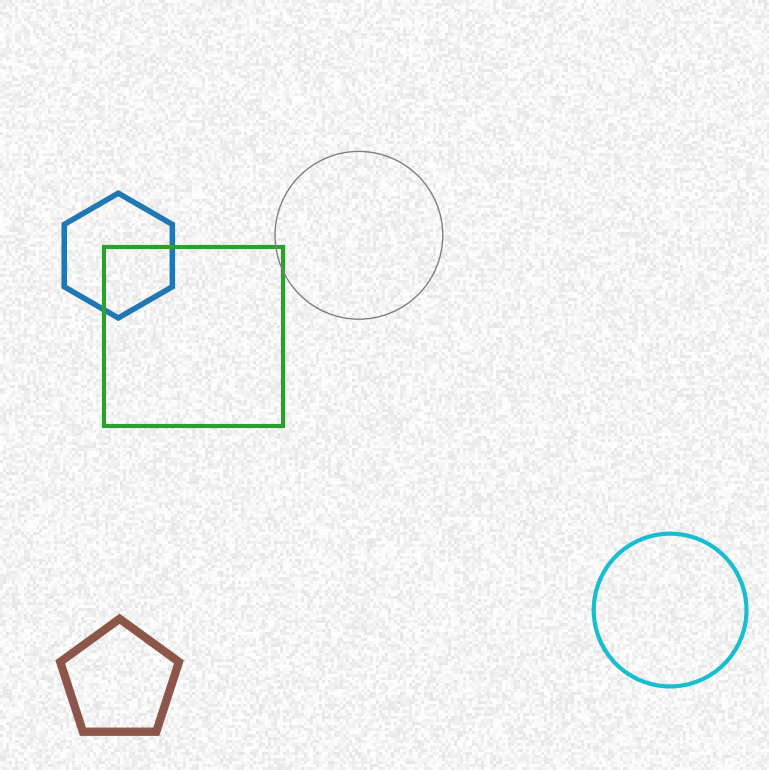[{"shape": "hexagon", "thickness": 2, "radius": 0.41, "center": [0.154, 0.668]}, {"shape": "square", "thickness": 1.5, "radius": 0.58, "center": [0.252, 0.563]}, {"shape": "pentagon", "thickness": 3, "radius": 0.41, "center": [0.155, 0.115]}, {"shape": "circle", "thickness": 0.5, "radius": 0.54, "center": [0.466, 0.694]}, {"shape": "circle", "thickness": 1.5, "radius": 0.5, "center": [0.87, 0.208]}]